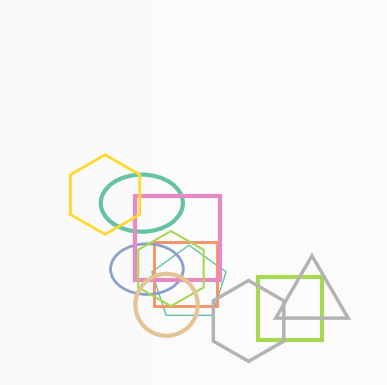[{"shape": "oval", "thickness": 3, "radius": 0.53, "center": [0.366, 0.472]}, {"shape": "pentagon", "thickness": 1, "radius": 0.5, "center": [0.488, 0.262]}, {"shape": "square", "thickness": 2, "radius": 0.41, "center": [0.479, 0.288]}, {"shape": "oval", "thickness": 2, "radius": 0.47, "center": [0.379, 0.301]}, {"shape": "square", "thickness": 3, "radius": 0.55, "center": [0.459, 0.382]}, {"shape": "square", "thickness": 3, "radius": 0.41, "center": [0.749, 0.199]}, {"shape": "hexagon", "thickness": 1.5, "radius": 0.49, "center": [0.441, 0.302]}, {"shape": "hexagon", "thickness": 2, "radius": 0.52, "center": [0.271, 0.495]}, {"shape": "circle", "thickness": 3, "radius": 0.4, "center": [0.43, 0.208]}, {"shape": "hexagon", "thickness": 2.5, "radius": 0.52, "center": [0.641, 0.166]}, {"shape": "triangle", "thickness": 2.5, "radius": 0.54, "center": [0.805, 0.228]}]